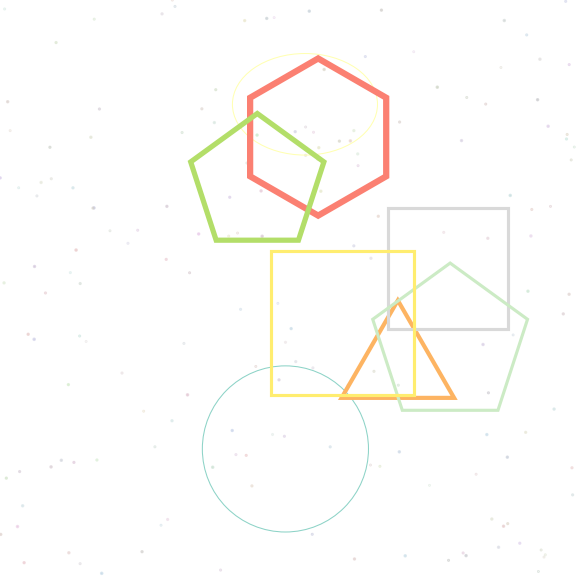[{"shape": "circle", "thickness": 0.5, "radius": 0.72, "center": [0.494, 0.222]}, {"shape": "oval", "thickness": 0.5, "radius": 0.63, "center": [0.528, 0.819]}, {"shape": "hexagon", "thickness": 3, "radius": 0.68, "center": [0.551, 0.762]}, {"shape": "triangle", "thickness": 2, "radius": 0.56, "center": [0.689, 0.366]}, {"shape": "pentagon", "thickness": 2.5, "radius": 0.61, "center": [0.446, 0.681]}, {"shape": "square", "thickness": 1.5, "radius": 0.52, "center": [0.776, 0.534]}, {"shape": "pentagon", "thickness": 1.5, "radius": 0.7, "center": [0.779, 0.403]}, {"shape": "square", "thickness": 1.5, "radius": 0.62, "center": [0.593, 0.44]}]